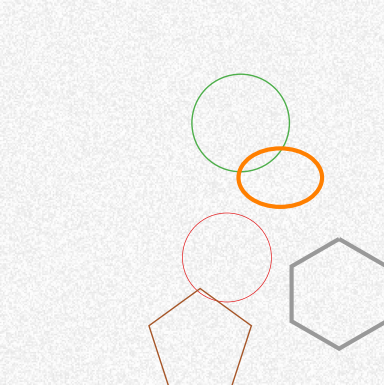[{"shape": "circle", "thickness": 0.5, "radius": 0.58, "center": [0.589, 0.331]}, {"shape": "circle", "thickness": 1, "radius": 0.63, "center": [0.625, 0.681]}, {"shape": "oval", "thickness": 3, "radius": 0.54, "center": [0.728, 0.539]}, {"shape": "pentagon", "thickness": 1, "radius": 0.7, "center": [0.52, 0.111]}, {"shape": "hexagon", "thickness": 3, "radius": 0.71, "center": [0.881, 0.237]}]